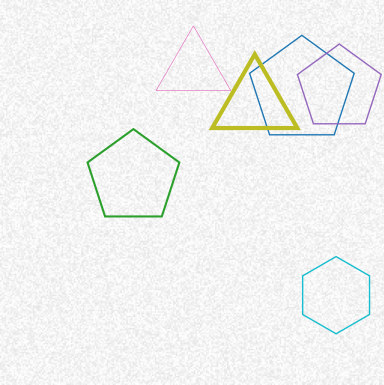[{"shape": "pentagon", "thickness": 1, "radius": 0.71, "center": [0.784, 0.765]}, {"shape": "pentagon", "thickness": 1.5, "radius": 0.63, "center": [0.347, 0.539]}, {"shape": "pentagon", "thickness": 1, "radius": 0.57, "center": [0.881, 0.771]}, {"shape": "triangle", "thickness": 0.5, "radius": 0.56, "center": [0.502, 0.821]}, {"shape": "triangle", "thickness": 3, "radius": 0.64, "center": [0.662, 0.731]}, {"shape": "hexagon", "thickness": 1, "radius": 0.5, "center": [0.873, 0.233]}]